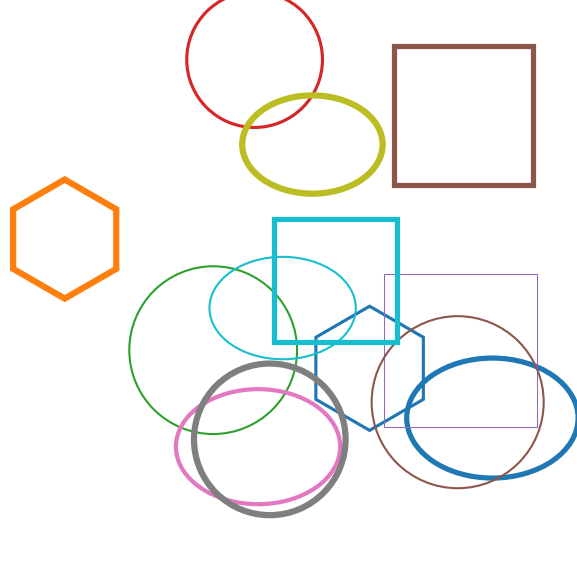[{"shape": "oval", "thickness": 2.5, "radius": 0.74, "center": [0.853, 0.275]}, {"shape": "hexagon", "thickness": 1.5, "radius": 0.54, "center": [0.64, 0.361]}, {"shape": "hexagon", "thickness": 3, "radius": 0.52, "center": [0.112, 0.585]}, {"shape": "circle", "thickness": 1, "radius": 0.73, "center": [0.369, 0.393]}, {"shape": "circle", "thickness": 1.5, "radius": 0.59, "center": [0.441, 0.896]}, {"shape": "square", "thickness": 0.5, "radius": 0.66, "center": [0.797, 0.392]}, {"shape": "circle", "thickness": 1, "radius": 0.74, "center": [0.792, 0.303]}, {"shape": "square", "thickness": 2.5, "radius": 0.6, "center": [0.803, 0.799]}, {"shape": "oval", "thickness": 2, "radius": 0.71, "center": [0.447, 0.226]}, {"shape": "circle", "thickness": 3, "radius": 0.66, "center": [0.467, 0.238]}, {"shape": "oval", "thickness": 3, "radius": 0.61, "center": [0.541, 0.749]}, {"shape": "square", "thickness": 2.5, "radius": 0.53, "center": [0.58, 0.513]}, {"shape": "oval", "thickness": 1, "radius": 0.63, "center": [0.489, 0.466]}]